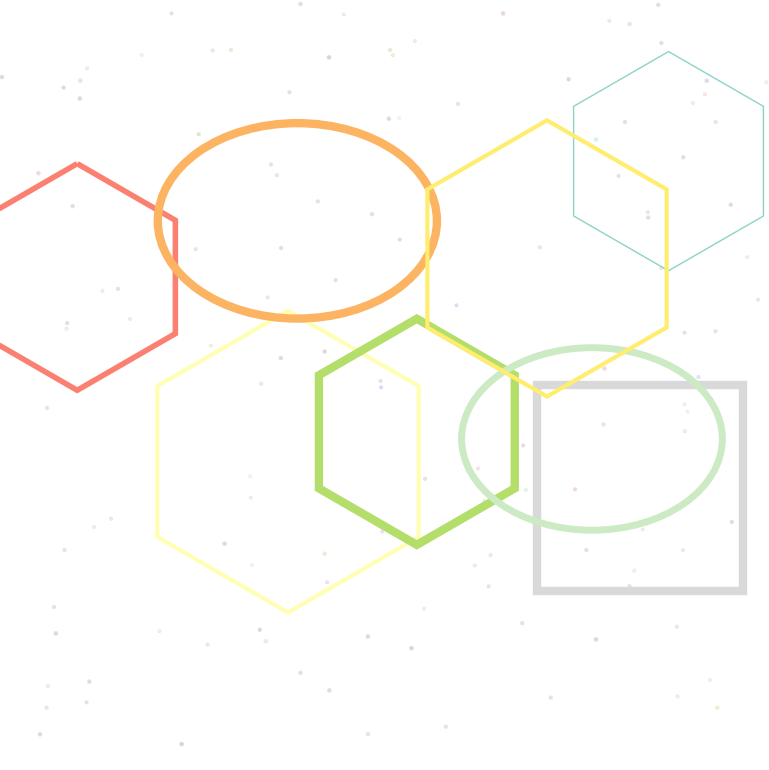[{"shape": "hexagon", "thickness": 0.5, "radius": 0.71, "center": [0.868, 0.791]}, {"shape": "hexagon", "thickness": 1.5, "radius": 0.98, "center": [0.374, 0.401]}, {"shape": "hexagon", "thickness": 2, "radius": 0.74, "center": [0.1, 0.64]}, {"shape": "oval", "thickness": 3, "radius": 0.91, "center": [0.386, 0.713]}, {"shape": "hexagon", "thickness": 3, "radius": 0.73, "center": [0.541, 0.439]}, {"shape": "square", "thickness": 3, "radius": 0.67, "center": [0.831, 0.367]}, {"shape": "oval", "thickness": 2.5, "radius": 0.85, "center": [0.769, 0.43]}, {"shape": "hexagon", "thickness": 1.5, "radius": 0.9, "center": [0.71, 0.664]}]